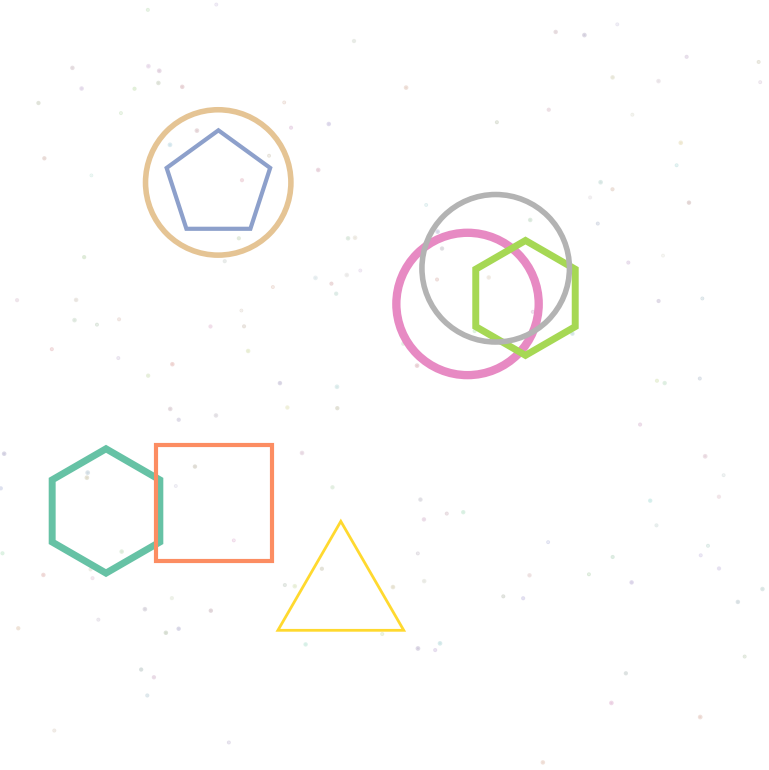[{"shape": "hexagon", "thickness": 2.5, "radius": 0.4, "center": [0.138, 0.336]}, {"shape": "square", "thickness": 1.5, "radius": 0.38, "center": [0.278, 0.347]}, {"shape": "pentagon", "thickness": 1.5, "radius": 0.35, "center": [0.284, 0.76]}, {"shape": "circle", "thickness": 3, "radius": 0.46, "center": [0.607, 0.605]}, {"shape": "hexagon", "thickness": 2.5, "radius": 0.37, "center": [0.682, 0.613]}, {"shape": "triangle", "thickness": 1, "radius": 0.47, "center": [0.443, 0.229]}, {"shape": "circle", "thickness": 2, "radius": 0.47, "center": [0.283, 0.763]}, {"shape": "circle", "thickness": 2, "radius": 0.48, "center": [0.644, 0.652]}]